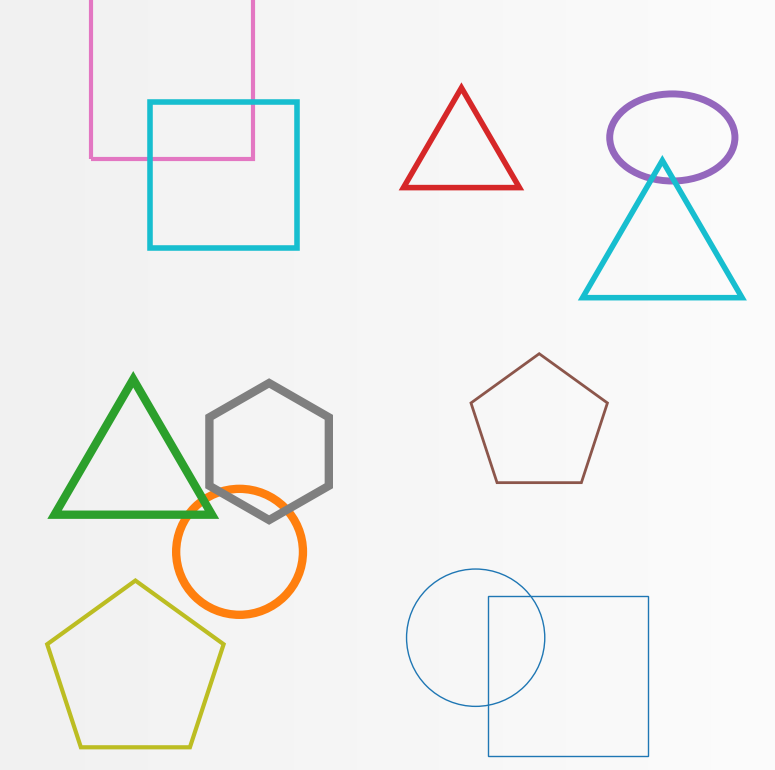[{"shape": "square", "thickness": 0.5, "radius": 0.52, "center": [0.733, 0.122]}, {"shape": "circle", "thickness": 0.5, "radius": 0.45, "center": [0.614, 0.172]}, {"shape": "circle", "thickness": 3, "radius": 0.41, "center": [0.309, 0.283]}, {"shape": "triangle", "thickness": 3, "radius": 0.59, "center": [0.172, 0.39]}, {"shape": "triangle", "thickness": 2, "radius": 0.43, "center": [0.595, 0.8]}, {"shape": "oval", "thickness": 2.5, "radius": 0.4, "center": [0.868, 0.821]}, {"shape": "pentagon", "thickness": 1, "radius": 0.46, "center": [0.696, 0.448]}, {"shape": "square", "thickness": 1.5, "radius": 0.52, "center": [0.222, 0.897]}, {"shape": "hexagon", "thickness": 3, "radius": 0.44, "center": [0.347, 0.414]}, {"shape": "pentagon", "thickness": 1.5, "radius": 0.6, "center": [0.175, 0.126]}, {"shape": "square", "thickness": 2, "radius": 0.47, "center": [0.289, 0.773]}, {"shape": "triangle", "thickness": 2, "radius": 0.59, "center": [0.855, 0.673]}]